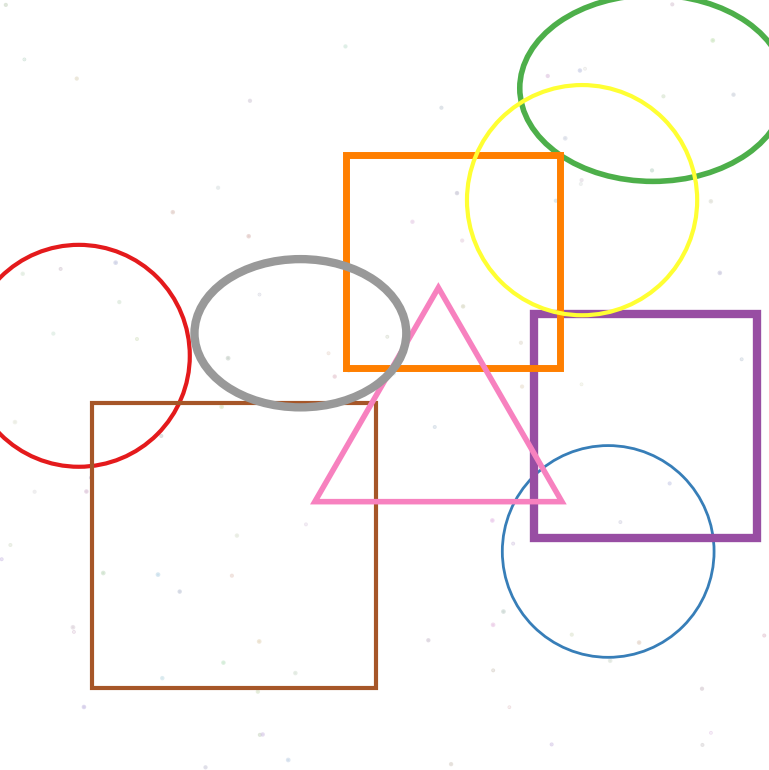[{"shape": "circle", "thickness": 1.5, "radius": 0.72, "center": [0.102, 0.538]}, {"shape": "circle", "thickness": 1, "radius": 0.69, "center": [0.79, 0.284]}, {"shape": "oval", "thickness": 2, "radius": 0.86, "center": [0.848, 0.886]}, {"shape": "square", "thickness": 3, "radius": 0.73, "center": [0.838, 0.446]}, {"shape": "square", "thickness": 2.5, "radius": 0.69, "center": [0.588, 0.66]}, {"shape": "circle", "thickness": 1.5, "radius": 0.75, "center": [0.756, 0.74]}, {"shape": "square", "thickness": 1.5, "radius": 0.92, "center": [0.304, 0.292]}, {"shape": "triangle", "thickness": 2, "radius": 0.93, "center": [0.569, 0.441]}, {"shape": "oval", "thickness": 3, "radius": 0.69, "center": [0.39, 0.567]}]